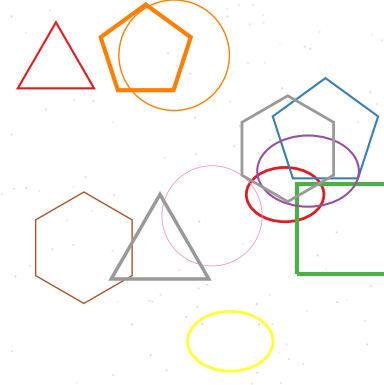[{"shape": "triangle", "thickness": 1.5, "radius": 0.57, "center": [0.145, 0.828]}, {"shape": "oval", "thickness": 2, "radius": 0.5, "center": [0.741, 0.495]}, {"shape": "pentagon", "thickness": 1.5, "radius": 0.72, "center": [0.845, 0.653]}, {"shape": "square", "thickness": 3, "radius": 0.58, "center": [0.888, 0.404]}, {"shape": "oval", "thickness": 1.5, "radius": 0.66, "center": [0.8, 0.556]}, {"shape": "pentagon", "thickness": 3, "radius": 0.62, "center": [0.379, 0.865]}, {"shape": "circle", "thickness": 1, "radius": 0.72, "center": [0.452, 0.856]}, {"shape": "oval", "thickness": 2, "radius": 0.55, "center": [0.598, 0.114]}, {"shape": "hexagon", "thickness": 1, "radius": 0.72, "center": [0.218, 0.357]}, {"shape": "circle", "thickness": 0.5, "radius": 0.65, "center": [0.551, 0.439]}, {"shape": "hexagon", "thickness": 2, "radius": 0.69, "center": [0.747, 0.614]}, {"shape": "triangle", "thickness": 2.5, "radius": 0.73, "center": [0.416, 0.349]}]